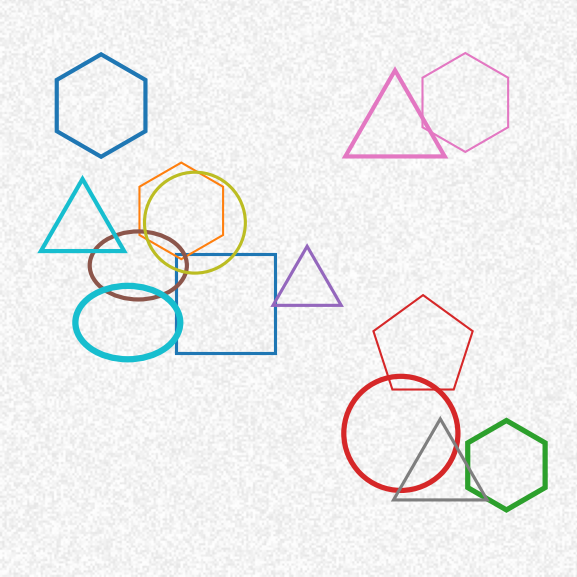[{"shape": "hexagon", "thickness": 2, "radius": 0.44, "center": [0.175, 0.816]}, {"shape": "square", "thickness": 1.5, "radius": 0.43, "center": [0.39, 0.473]}, {"shape": "hexagon", "thickness": 1, "radius": 0.42, "center": [0.314, 0.634]}, {"shape": "hexagon", "thickness": 2.5, "radius": 0.39, "center": [0.877, 0.194]}, {"shape": "circle", "thickness": 2.5, "radius": 0.49, "center": [0.694, 0.249]}, {"shape": "pentagon", "thickness": 1, "radius": 0.45, "center": [0.733, 0.398]}, {"shape": "triangle", "thickness": 1.5, "radius": 0.34, "center": [0.532, 0.504]}, {"shape": "oval", "thickness": 2, "radius": 0.42, "center": [0.239, 0.539]}, {"shape": "triangle", "thickness": 2, "radius": 0.5, "center": [0.684, 0.778]}, {"shape": "hexagon", "thickness": 1, "radius": 0.43, "center": [0.806, 0.822]}, {"shape": "triangle", "thickness": 1.5, "radius": 0.47, "center": [0.762, 0.18]}, {"shape": "circle", "thickness": 1.5, "radius": 0.44, "center": [0.338, 0.614]}, {"shape": "triangle", "thickness": 2, "radius": 0.42, "center": [0.143, 0.606]}, {"shape": "oval", "thickness": 3, "radius": 0.45, "center": [0.221, 0.441]}]